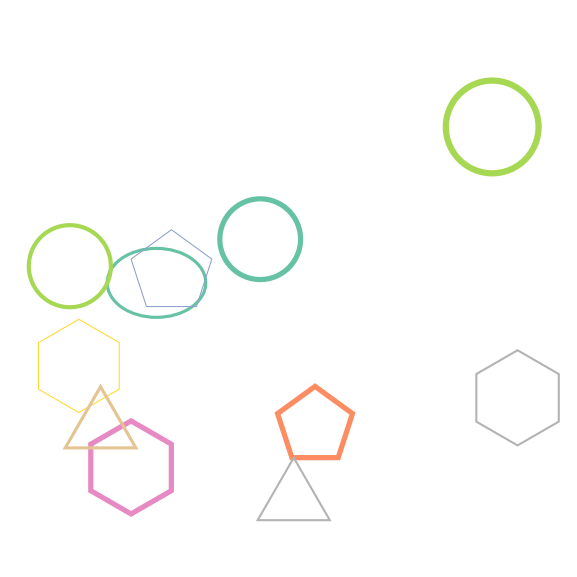[{"shape": "circle", "thickness": 2.5, "radius": 0.35, "center": [0.451, 0.585]}, {"shape": "oval", "thickness": 1.5, "radius": 0.43, "center": [0.271, 0.509]}, {"shape": "pentagon", "thickness": 2.5, "radius": 0.34, "center": [0.546, 0.262]}, {"shape": "pentagon", "thickness": 0.5, "radius": 0.37, "center": [0.297, 0.528]}, {"shape": "hexagon", "thickness": 2.5, "radius": 0.4, "center": [0.227, 0.19]}, {"shape": "circle", "thickness": 3, "radius": 0.4, "center": [0.852, 0.779]}, {"shape": "circle", "thickness": 2, "radius": 0.36, "center": [0.121, 0.538]}, {"shape": "hexagon", "thickness": 0.5, "radius": 0.4, "center": [0.137, 0.366]}, {"shape": "triangle", "thickness": 1.5, "radius": 0.35, "center": [0.174, 0.259]}, {"shape": "triangle", "thickness": 1, "radius": 0.36, "center": [0.509, 0.134]}, {"shape": "hexagon", "thickness": 1, "radius": 0.41, "center": [0.896, 0.31]}]